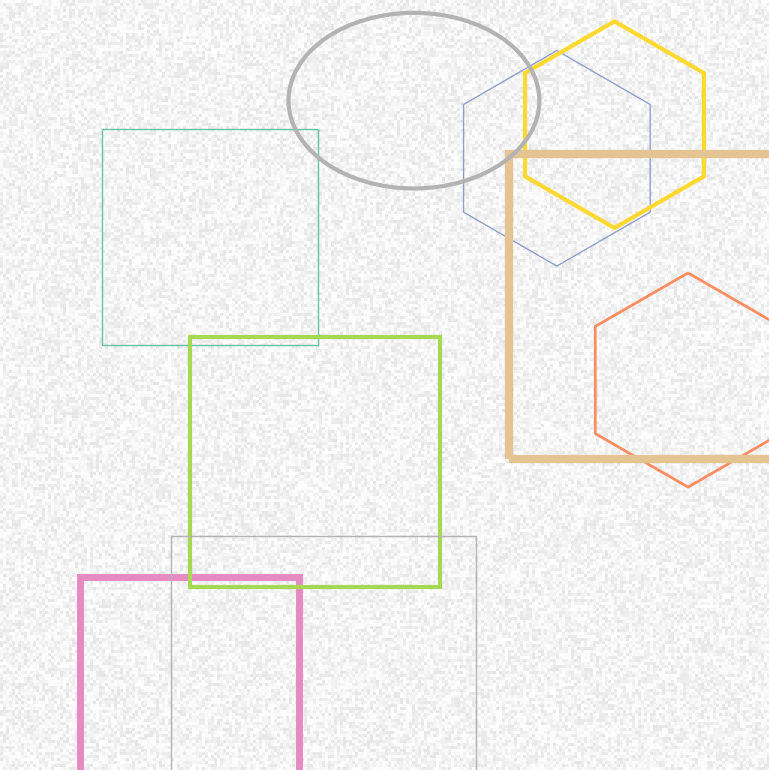[{"shape": "square", "thickness": 0.5, "radius": 0.7, "center": [0.272, 0.692]}, {"shape": "hexagon", "thickness": 1, "radius": 0.7, "center": [0.894, 0.506]}, {"shape": "hexagon", "thickness": 0.5, "radius": 0.7, "center": [0.723, 0.794]}, {"shape": "square", "thickness": 2.5, "radius": 0.71, "center": [0.246, 0.109]}, {"shape": "square", "thickness": 1.5, "radius": 0.81, "center": [0.409, 0.4]}, {"shape": "hexagon", "thickness": 1.5, "radius": 0.67, "center": [0.798, 0.838]}, {"shape": "square", "thickness": 3, "radius": 0.99, "center": [0.858, 0.602]}, {"shape": "oval", "thickness": 1.5, "radius": 0.81, "center": [0.538, 0.869]}, {"shape": "square", "thickness": 0.5, "radius": 0.99, "center": [0.42, 0.106]}]